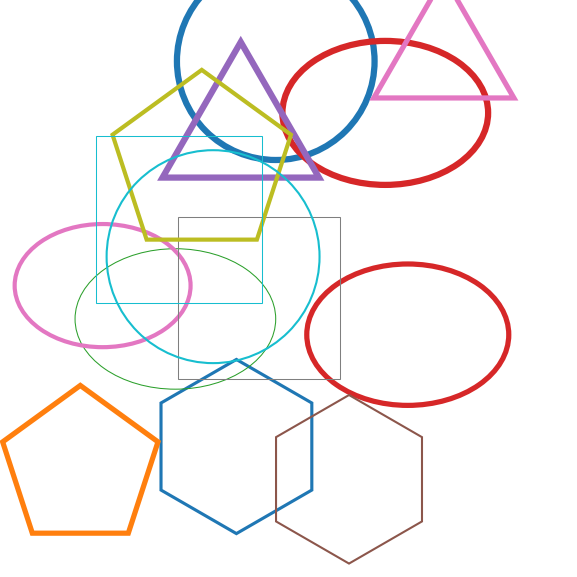[{"shape": "circle", "thickness": 3, "radius": 0.86, "center": [0.477, 0.893]}, {"shape": "hexagon", "thickness": 1.5, "radius": 0.75, "center": [0.409, 0.226]}, {"shape": "pentagon", "thickness": 2.5, "radius": 0.71, "center": [0.139, 0.19]}, {"shape": "oval", "thickness": 0.5, "radius": 0.87, "center": [0.304, 0.447]}, {"shape": "oval", "thickness": 3, "radius": 0.89, "center": [0.667, 0.804]}, {"shape": "oval", "thickness": 2.5, "radius": 0.87, "center": [0.706, 0.42]}, {"shape": "triangle", "thickness": 3, "radius": 0.78, "center": [0.417, 0.77]}, {"shape": "hexagon", "thickness": 1, "radius": 0.73, "center": [0.604, 0.169]}, {"shape": "triangle", "thickness": 2.5, "radius": 0.7, "center": [0.769, 0.9]}, {"shape": "oval", "thickness": 2, "radius": 0.76, "center": [0.178, 0.505]}, {"shape": "square", "thickness": 0.5, "radius": 0.7, "center": [0.448, 0.483]}, {"shape": "pentagon", "thickness": 2, "radius": 0.81, "center": [0.349, 0.716]}, {"shape": "square", "thickness": 0.5, "radius": 0.72, "center": [0.31, 0.619]}, {"shape": "circle", "thickness": 1, "radius": 0.92, "center": [0.369, 0.555]}]